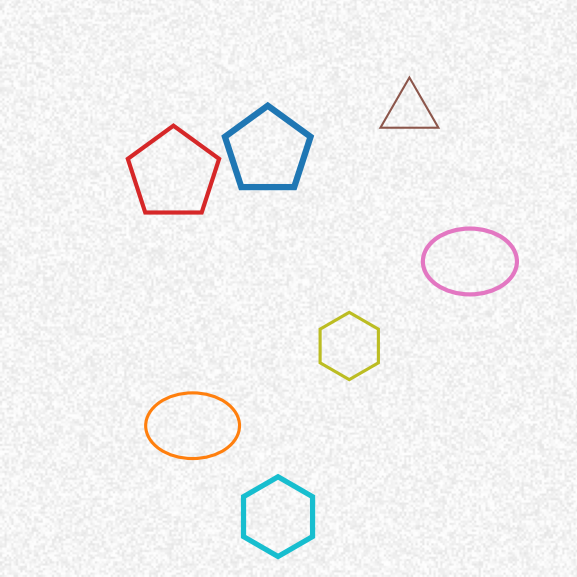[{"shape": "pentagon", "thickness": 3, "radius": 0.39, "center": [0.464, 0.738]}, {"shape": "oval", "thickness": 1.5, "radius": 0.41, "center": [0.334, 0.262]}, {"shape": "pentagon", "thickness": 2, "radius": 0.42, "center": [0.3, 0.698]}, {"shape": "triangle", "thickness": 1, "radius": 0.29, "center": [0.709, 0.807]}, {"shape": "oval", "thickness": 2, "radius": 0.41, "center": [0.814, 0.546]}, {"shape": "hexagon", "thickness": 1.5, "radius": 0.29, "center": [0.605, 0.4]}, {"shape": "hexagon", "thickness": 2.5, "radius": 0.35, "center": [0.481, 0.105]}]